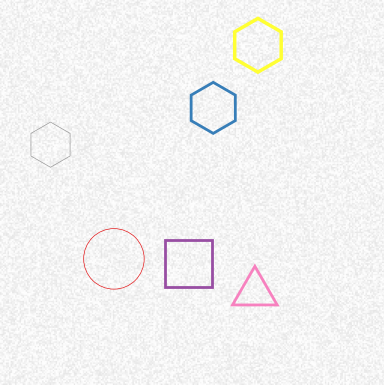[{"shape": "circle", "thickness": 0.5, "radius": 0.39, "center": [0.296, 0.328]}, {"shape": "hexagon", "thickness": 2, "radius": 0.33, "center": [0.554, 0.72]}, {"shape": "square", "thickness": 2, "radius": 0.3, "center": [0.49, 0.315]}, {"shape": "hexagon", "thickness": 2.5, "radius": 0.35, "center": [0.67, 0.882]}, {"shape": "triangle", "thickness": 2, "radius": 0.34, "center": [0.662, 0.241]}, {"shape": "hexagon", "thickness": 0.5, "radius": 0.29, "center": [0.131, 0.624]}]